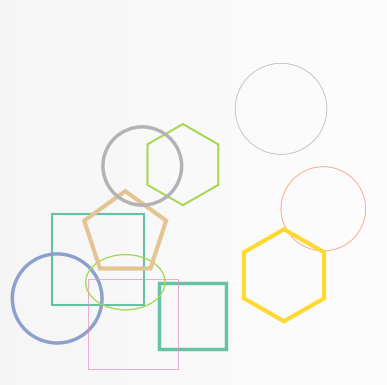[{"shape": "square", "thickness": 2.5, "radius": 0.43, "center": [0.496, 0.179]}, {"shape": "square", "thickness": 1.5, "radius": 0.59, "center": [0.253, 0.325]}, {"shape": "circle", "thickness": 0.5, "radius": 0.55, "center": [0.834, 0.458]}, {"shape": "circle", "thickness": 2.5, "radius": 0.58, "center": [0.147, 0.225]}, {"shape": "square", "thickness": 0.5, "radius": 0.58, "center": [0.343, 0.159]}, {"shape": "oval", "thickness": 1, "radius": 0.51, "center": [0.323, 0.267]}, {"shape": "hexagon", "thickness": 1.5, "radius": 0.53, "center": [0.472, 0.572]}, {"shape": "hexagon", "thickness": 3, "radius": 0.6, "center": [0.733, 0.285]}, {"shape": "pentagon", "thickness": 3, "radius": 0.56, "center": [0.323, 0.392]}, {"shape": "circle", "thickness": 0.5, "radius": 0.59, "center": [0.725, 0.717]}, {"shape": "circle", "thickness": 2.5, "radius": 0.51, "center": [0.367, 0.569]}]